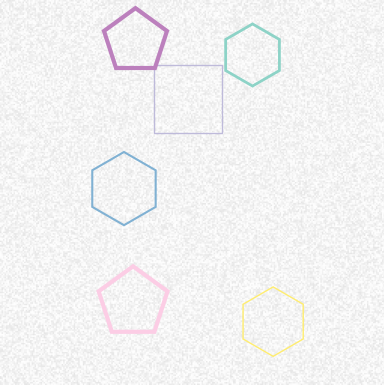[{"shape": "hexagon", "thickness": 2, "radius": 0.4, "center": [0.656, 0.857]}, {"shape": "square", "thickness": 1, "radius": 0.44, "center": [0.487, 0.743]}, {"shape": "hexagon", "thickness": 1.5, "radius": 0.48, "center": [0.322, 0.51]}, {"shape": "pentagon", "thickness": 3, "radius": 0.47, "center": [0.346, 0.214]}, {"shape": "pentagon", "thickness": 3, "radius": 0.43, "center": [0.352, 0.893]}, {"shape": "hexagon", "thickness": 1, "radius": 0.45, "center": [0.709, 0.165]}]